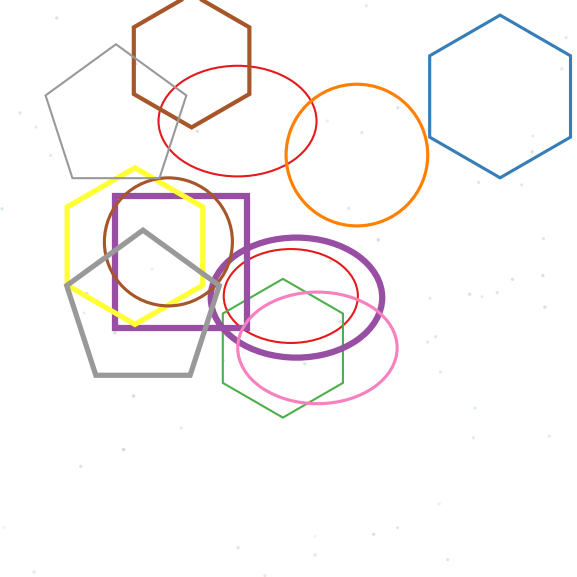[{"shape": "oval", "thickness": 1, "radius": 0.68, "center": [0.411, 0.789]}, {"shape": "oval", "thickness": 1, "radius": 0.58, "center": [0.504, 0.487]}, {"shape": "hexagon", "thickness": 1.5, "radius": 0.7, "center": [0.866, 0.832]}, {"shape": "hexagon", "thickness": 1, "radius": 0.6, "center": [0.49, 0.396]}, {"shape": "square", "thickness": 3, "radius": 0.57, "center": [0.314, 0.545]}, {"shape": "oval", "thickness": 3, "radius": 0.74, "center": [0.513, 0.484]}, {"shape": "circle", "thickness": 1.5, "radius": 0.61, "center": [0.618, 0.731]}, {"shape": "hexagon", "thickness": 2.5, "radius": 0.68, "center": [0.234, 0.573]}, {"shape": "circle", "thickness": 1.5, "radius": 0.55, "center": [0.292, 0.58]}, {"shape": "hexagon", "thickness": 2, "radius": 0.58, "center": [0.332, 0.894]}, {"shape": "oval", "thickness": 1.5, "radius": 0.69, "center": [0.55, 0.397]}, {"shape": "pentagon", "thickness": 2.5, "radius": 0.69, "center": [0.248, 0.462]}, {"shape": "pentagon", "thickness": 1, "radius": 0.64, "center": [0.201, 0.794]}]